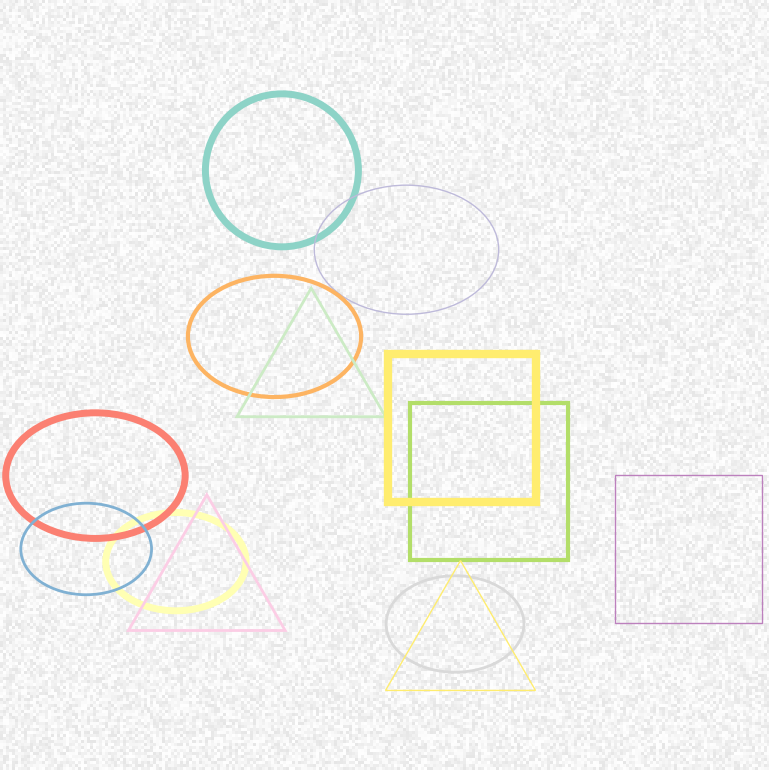[{"shape": "circle", "thickness": 2.5, "radius": 0.5, "center": [0.366, 0.779]}, {"shape": "oval", "thickness": 2.5, "radius": 0.46, "center": [0.228, 0.271]}, {"shape": "oval", "thickness": 0.5, "radius": 0.6, "center": [0.528, 0.676]}, {"shape": "oval", "thickness": 2.5, "radius": 0.58, "center": [0.124, 0.382]}, {"shape": "oval", "thickness": 1, "radius": 0.42, "center": [0.112, 0.287]}, {"shape": "oval", "thickness": 1.5, "radius": 0.56, "center": [0.357, 0.563]}, {"shape": "square", "thickness": 1.5, "radius": 0.51, "center": [0.635, 0.375]}, {"shape": "triangle", "thickness": 1, "radius": 0.59, "center": [0.269, 0.24]}, {"shape": "oval", "thickness": 1, "radius": 0.45, "center": [0.591, 0.19]}, {"shape": "square", "thickness": 0.5, "radius": 0.48, "center": [0.894, 0.287]}, {"shape": "triangle", "thickness": 1, "radius": 0.56, "center": [0.404, 0.514]}, {"shape": "triangle", "thickness": 0.5, "radius": 0.56, "center": [0.598, 0.16]}, {"shape": "square", "thickness": 3, "radius": 0.48, "center": [0.6, 0.444]}]